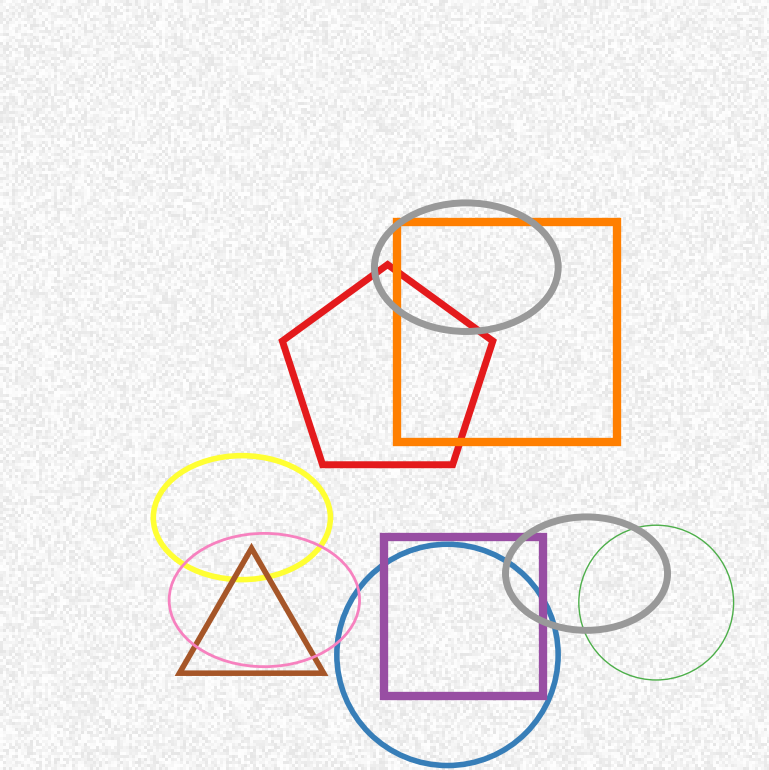[{"shape": "pentagon", "thickness": 2.5, "radius": 0.72, "center": [0.503, 0.513]}, {"shape": "circle", "thickness": 2, "radius": 0.72, "center": [0.581, 0.15]}, {"shape": "circle", "thickness": 0.5, "radius": 0.5, "center": [0.852, 0.217]}, {"shape": "square", "thickness": 3, "radius": 0.52, "center": [0.602, 0.199]}, {"shape": "square", "thickness": 3, "radius": 0.71, "center": [0.659, 0.569]}, {"shape": "oval", "thickness": 2, "radius": 0.58, "center": [0.314, 0.328]}, {"shape": "triangle", "thickness": 2, "radius": 0.54, "center": [0.327, 0.18]}, {"shape": "oval", "thickness": 1, "radius": 0.62, "center": [0.343, 0.221]}, {"shape": "oval", "thickness": 2.5, "radius": 0.53, "center": [0.762, 0.255]}, {"shape": "oval", "thickness": 2.5, "radius": 0.6, "center": [0.606, 0.653]}]